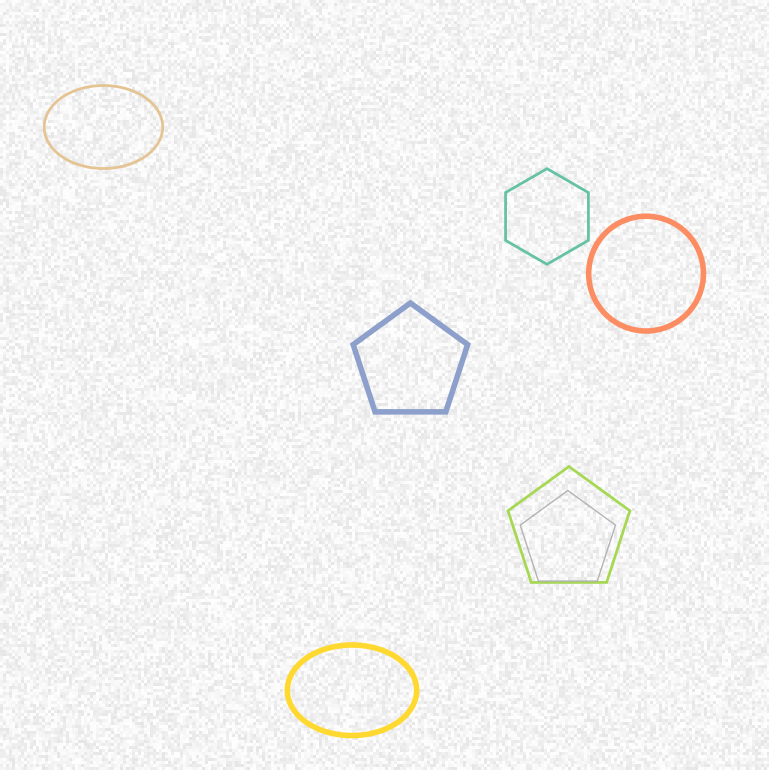[{"shape": "hexagon", "thickness": 1, "radius": 0.31, "center": [0.71, 0.719]}, {"shape": "circle", "thickness": 2, "radius": 0.37, "center": [0.839, 0.645]}, {"shape": "pentagon", "thickness": 2, "radius": 0.39, "center": [0.533, 0.528]}, {"shape": "pentagon", "thickness": 1, "radius": 0.42, "center": [0.739, 0.311]}, {"shape": "oval", "thickness": 2, "radius": 0.42, "center": [0.457, 0.104]}, {"shape": "oval", "thickness": 1, "radius": 0.38, "center": [0.134, 0.835]}, {"shape": "pentagon", "thickness": 0.5, "radius": 0.33, "center": [0.737, 0.298]}]